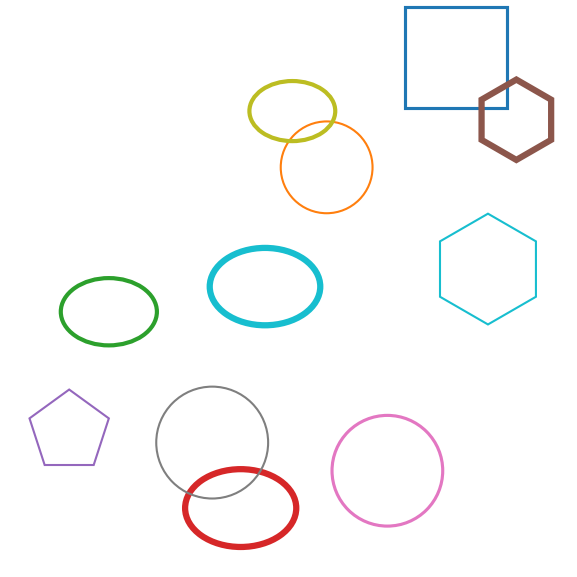[{"shape": "square", "thickness": 1.5, "radius": 0.44, "center": [0.79, 0.899]}, {"shape": "circle", "thickness": 1, "radius": 0.4, "center": [0.566, 0.709]}, {"shape": "oval", "thickness": 2, "radius": 0.42, "center": [0.188, 0.459]}, {"shape": "oval", "thickness": 3, "radius": 0.48, "center": [0.417, 0.119]}, {"shape": "pentagon", "thickness": 1, "radius": 0.36, "center": [0.12, 0.252]}, {"shape": "hexagon", "thickness": 3, "radius": 0.35, "center": [0.894, 0.792]}, {"shape": "circle", "thickness": 1.5, "radius": 0.48, "center": [0.671, 0.184]}, {"shape": "circle", "thickness": 1, "radius": 0.48, "center": [0.367, 0.233]}, {"shape": "oval", "thickness": 2, "radius": 0.37, "center": [0.506, 0.807]}, {"shape": "hexagon", "thickness": 1, "radius": 0.48, "center": [0.845, 0.533]}, {"shape": "oval", "thickness": 3, "radius": 0.48, "center": [0.459, 0.503]}]